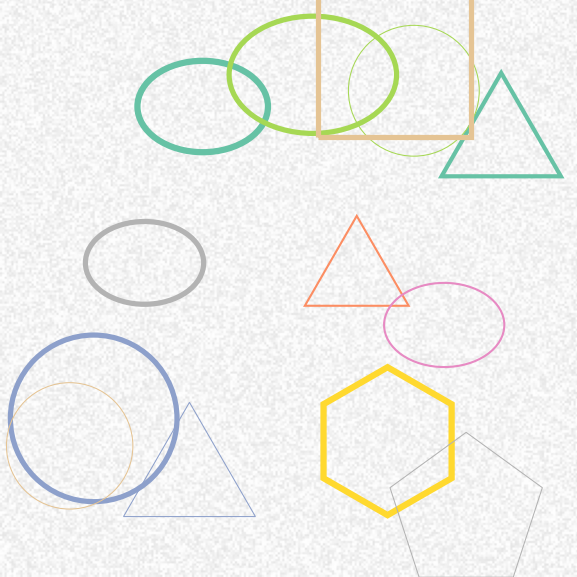[{"shape": "triangle", "thickness": 2, "radius": 0.6, "center": [0.868, 0.754]}, {"shape": "oval", "thickness": 3, "radius": 0.57, "center": [0.351, 0.815]}, {"shape": "triangle", "thickness": 1, "radius": 0.52, "center": [0.618, 0.522]}, {"shape": "circle", "thickness": 2.5, "radius": 0.72, "center": [0.162, 0.275]}, {"shape": "triangle", "thickness": 0.5, "radius": 0.66, "center": [0.328, 0.171]}, {"shape": "oval", "thickness": 1, "radius": 0.52, "center": [0.769, 0.436]}, {"shape": "circle", "thickness": 0.5, "radius": 0.57, "center": [0.717, 0.842]}, {"shape": "oval", "thickness": 2.5, "radius": 0.72, "center": [0.542, 0.87]}, {"shape": "hexagon", "thickness": 3, "radius": 0.64, "center": [0.671, 0.235]}, {"shape": "circle", "thickness": 0.5, "radius": 0.55, "center": [0.121, 0.227]}, {"shape": "square", "thickness": 2.5, "radius": 0.66, "center": [0.683, 0.894]}, {"shape": "pentagon", "thickness": 0.5, "radius": 0.69, "center": [0.807, 0.112]}, {"shape": "oval", "thickness": 2.5, "radius": 0.51, "center": [0.25, 0.544]}]